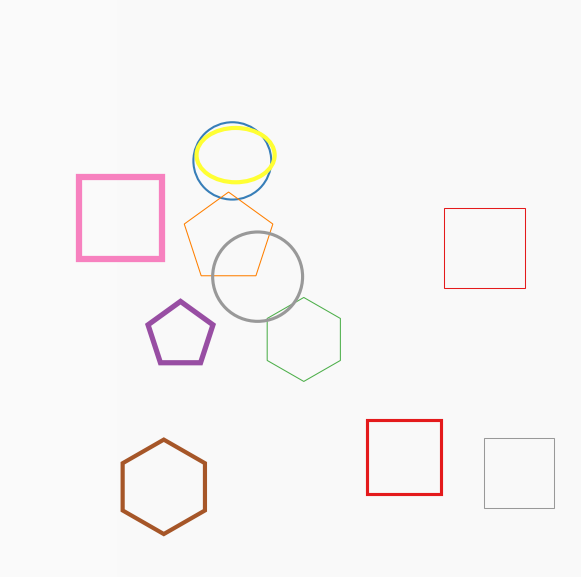[{"shape": "square", "thickness": 0.5, "radius": 0.35, "center": [0.834, 0.57]}, {"shape": "square", "thickness": 1.5, "radius": 0.32, "center": [0.695, 0.207]}, {"shape": "circle", "thickness": 1, "radius": 0.33, "center": [0.4, 0.721]}, {"shape": "hexagon", "thickness": 0.5, "radius": 0.36, "center": [0.523, 0.411]}, {"shape": "pentagon", "thickness": 2.5, "radius": 0.29, "center": [0.311, 0.418]}, {"shape": "pentagon", "thickness": 0.5, "radius": 0.4, "center": [0.393, 0.586]}, {"shape": "oval", "thickness": 2, "radius": 0.34, "center": [0.405, 0.731]}, {"shape": "hexagon", "thickness": 2, "radius": 0.41, "center": [0.282, 0.156]}, {"shape": "square", "thickness": 3, "radius": 0.36, "center": [0.207, 0.622]}, {"shape": "square", "thickness": 0.5, "radius": 0.3, "center": [0.893, 0.18]}, {"shape": "circle", "thickness": 1.5, "radius": 0.39, "center": [0.443, 0.52]}]